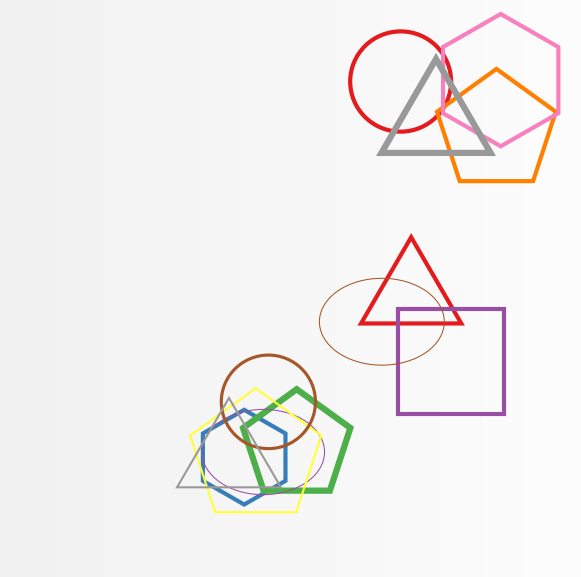[{"shape": "triangle", "thickness": 2, "radius": 0.5, "center": [0.707, 0.489]}, {"shape": "circle", "thickness": 2, "radius": 0.43, "center": [0.689, 0.858]}, {"shape": "hexagon", "thickness": 2, "radius": 0.41, "center": [0.42, 0.208]}, {"shape": "pentagon", "thickness": 3, "radius": 0.49, "center": [0.51, 0.228]}, {"shape": "square", "thickness": 2, "radius": 0.46, "center": [0.777, 0.373]}, {"shape": "oval", "thickness": 0.5, "radius": 0.53, "center": [0.453, 0.216]}, {"shape": "pentagon", "thickness": 2, "radius": 0.54, "center": [0.854, 0.772]}, {"shape": "pentagon", "thickness": 1, "radius": 0.59, "center": [0.44, 0.208]}, {"shape": "oval", "thickness": 0.5, "radius": 0.54, "center": [0.657, 0.442]}, {"shape": "circle", "thickness": 1.5, "radius": 0.41, "center": [0.462, 0.303]}, {"shape": "hexagon", "thickness": 2, "radius": 0.57, "center": [0.861, 0.86]}, {"shape": "triangle", "thickness": 1, "radius": 0.52, "center": [0.394, 0.207]}, {"shape": "triangle", "thickness": 3, "radius": 0.54, "center": [0.75, 0.789]}]